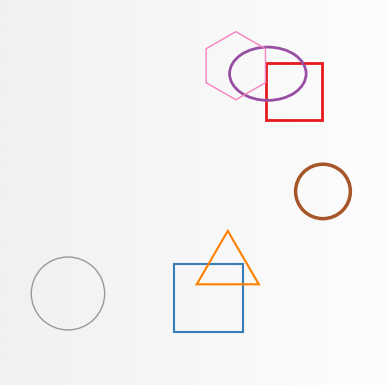[{"shape": "square", "thickness": 2, "radius": 0.37, "center": [0.759, 0.763]}, {"shape": "square", "thickness": 1.5, "radius": 0.44, "center": [0.539, 0.227]}, {"shape": "oval", "thickness": 2, "radius": 0.49, "center": [0.691, 0.808]}, {"shape": "triangle", "thickness": 1.5, "radius": 0.46, "center": [0.588, 0.308]}, {"shape": "circle", "thickness": 2.5, "radius": 0.35, "center": [0.833, 0.503]}, {"shape": "hexagon", "thickness": 1, "radius": 0.44, "center": [0.608, 0.829]}, {"shape": "circle", "thickness": 1, "radius": 0.47, "center": [0.175, 0.238]}]